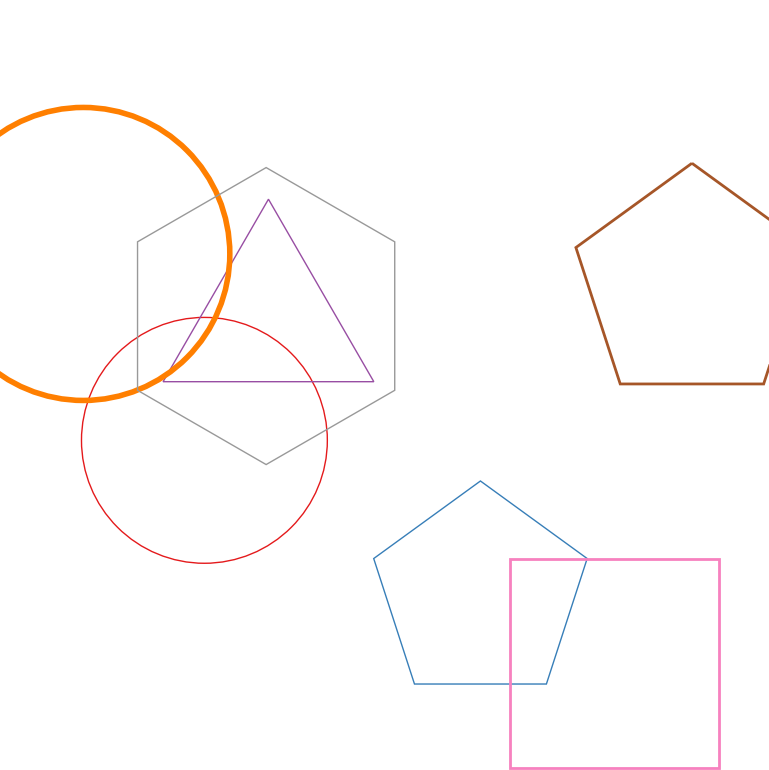[{"shape": "circle", "thickness": 0.5, "radius": 0.8, "center": [0.265, 0.428]}, {"shape": "pentagon", "thickness": 0.5, "radius": 0.73, "center": [0.624, 0.23]}, {"shape": "triangle", "thickness": 0.5, "radius": 0.79, "center": [0.349, 0.583]}, {"shape": "circle", "thickness": 2, "radius": 0.95, "center": [0.108, 0.67]}, {"shape": "pentagon", "thickness": 1, "radius": 0.79, "center": [0.899, 0.63]}, {"shape": "square", "thickness": 1, "radius": 0.68, "center": [0.798, 0.139]}, {"shape": "hexagon", "thickness": 0.5, "radius": 0.96, "center": [0.346, 0.59]}]